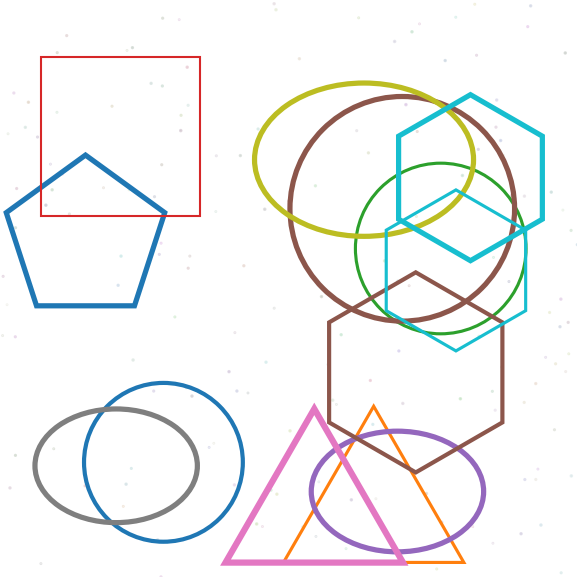[{"shape": "circle", "thickness": 2, "radius": 0.69, "center": [0.283, 0.199]}, {"shape": "pentagon", "thickness": 2.5, "radius": 0.72, "center": [0.148, 0.586]}, {"shape": "triangle", "thickness": 1.5, "radius": 0.9, "center": [0.647, 0.115]}, {"shape": "circle", "thickness": 1.5, "radius": 0.74, "center": [0.763, 0.569]}, {"shape": "square", "thickness": 1, "radius": 0.69, "center": [0.208, 0.763]}, {"shape": "oval", "thickness": 2.5, "radius": 0.75, "center": [0.688, 0.148]}, {"shape": "hexagon", "thickness": 2, "radius": 0.87, "center": [0.72, 0.354]}, {"shape": "circle", "thickness": 2.5, "radius": 0.97, "center": [0.697, 0.638]}, {"shape": "triangle", "thickness": 3, "radius": 0.89, "center": [0.544, 0.114]}, {"shape": "oval", "thickness": 2.5, "radius": 0.7, "center": [0.201, 0.193]}, {"shape": "oval", "thickness": 2.5, "radius": 0.95, "center": [0.63, 0.723]}, {"shape": "hexagon", "thickness": 2.5, "radius": 0.72, "center": [0.815, 0.691]}, {"shape": "hexagon", "thickness": 1.5, "radius": 0.7, "center": [0.79, 0.531]}]